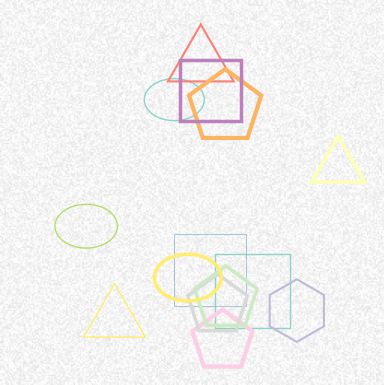[{"shape": "square", "thickness": 1, "radius": 0.49, "center": [0.655, 0.244]}, {"shape": "oval", "thickness": 1, "radius": 0.39, "center": [0.453, 0.741]}, {"shape": "triangle", "thickness": 2.5, "radius": 0.4, "center": [0.878, 0.567]}, {"shape": "hexagon", "thickness": 1.5, "radius": 0.41, "center": [0.771, 0.193]}, {"shape": "triangle", "thickness": 1.5, "radius": 0.49, "center": [0.522, 0.838]}, {"shape": "square", "thickness": 0.5, "radius": 0.46, "center": [0.546, 0.299]}, {"shape": "pentagon", "thickness": 3, "radius": 0.49, "center": [0.585, 0.722]}, {"shape": "oval", "thickness": 1, "radius": 0.41, "center": [0.224, 0.412]}, {"shape": "pentagon", "thickness": 3, "radius": 0.41, "center": [0.578, 0.114]}, {"shape": "pentagon", "thickness": 2.5, "radius": 0.41, "center": [0.565, 0.207]}, {"shape": "square", "thickness": 2.5, "radius": 0.39, "center": [0.548, 0.764]}, {"shape": "pentagon", "thickness": 2.5, "radius": 0.43, "center": [0.587, 0.224]}, {"shape": "oval", "thickness": 2.5, "radius": 0.43, "center": [0.488, 0.279]}, {"shape": "triangle", "thickness": 1, "radius": 0.46, "center": [0.297, 0.171]}]